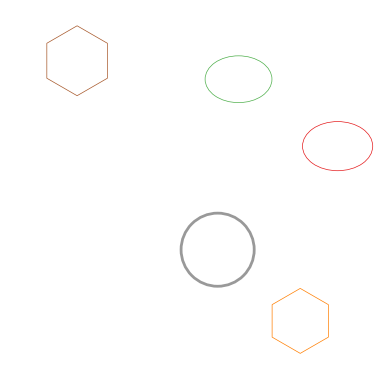[{"shape": "oval", "thickness": 0.5, "radius": 0.46, "center": [0.877, 0.62]}, {"shape": "oval", "thickness": 0.5, "radius": 0.43, "center": [0.62, 0.794]}, {"shape": "hexagon", "thickness": 0.5, "radius": 0.42, "center": [0.78, 0.167]}, {"shape": "hexagon", "thickness": 0.5, "radius": 0.45, "center": [0.2, 0.842]}, {"shape": "circle", "thickness": 2, "radius": 0.47, "center": [0.565, 0.351]}]